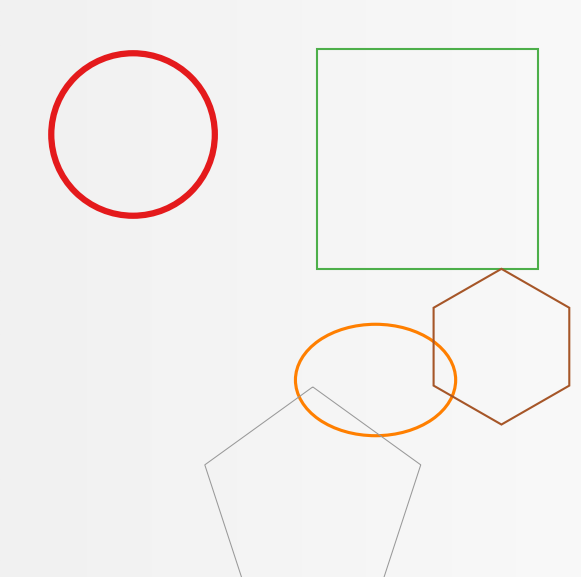[{"shape": "circle", "thickness": 3, "radius": 0.7, "center": [0.229, 0.766]}, {"shape": "square", "thickness": 1, "radius": 0.95, "center": [0.736, 0.724]}, {"shape": "oval", "thickness": 1.5, "radius": 0.69, "center": [0.646, 0.341]}, {"shape": "hexagon", "thickness": 1, "radius": 0.67, "center": [0.863, 0.399]}, {"shape": "pentagon", "thickness": 0.5, "radius": 0.98, "center": [0.538, 0.134]}]